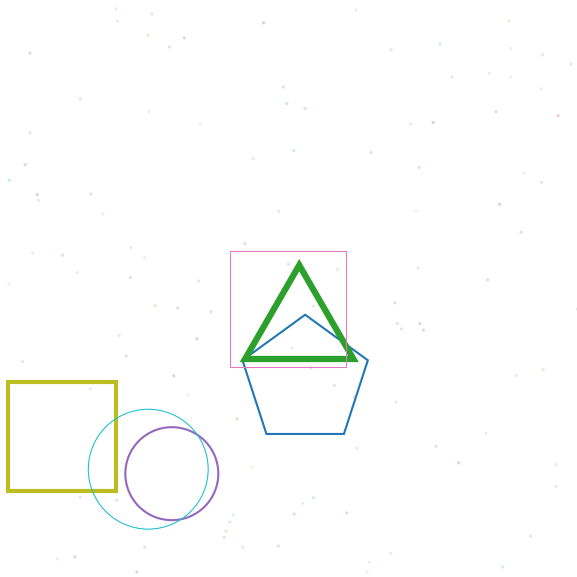[{"shape": "pentagon", "thickness": 1, "radius": 0.57, "center": [0.528, 0.34]}, {"shape": "triangle", "thickness": 3, "radius": 0.54, "center": [0.518, 0.432]}, {"shape": "circle", "thickness": 1, "radius": 0.4, "center": [0.298, 0.179]}, {"shape": "square", "thickness": 0.5, "radius": 0.5, "center": [0.499, 0.465]}, {"shape": "square", "thickness": 2, "radius": 0.47, "center": [0.108, 0.244]}, {"shape": "circle", "thickness": 0.5, "radius": 0.52, "center": [0.257, 0.187]}]